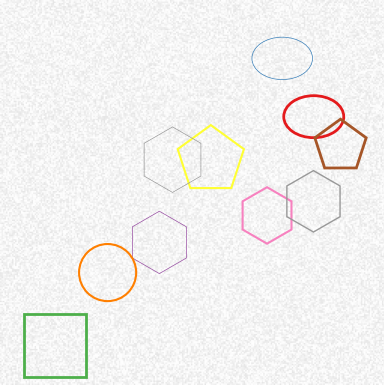[{"shape": "oval", "thickness": 2, "radius": 0.39, "center": [0.815, 0.697]}, {"shape": "oval", "thickness": 0.5, "radius": 0.39, "center": [0.733, 0.848]}, {"shape": "square", "thickness": 2, "radius": 0.41, "center": [0.143, 0.103]}, {"shape": "hexagon", "thickness": 0.5, "radius": 0.41, "center": [0.414, 0.37]}, {"shape": "circle", "thickness": 1.5, "radius": 0.37, "center": [0.28, 0.292]}, {"shape": "pentagon", "thickness": 1.5, "radius": 0.45, "center": [0.548, 0.585]}, {"shape": "pentagon", "thickness": 2, "radius": 0.35, "center": [0.884, 0.62]}, {"shape": "hexagon", "thickness": 1.5, "radius": 0.37, "center": [0.694, 0.44]}, {"shape": "hexagon", "thickness": 0.5, "radius": 0.43, "center": [0.448, 0.585]}, {"shape": "hexagon", "thickness": 1, "radius": 0.4, "center": [0.814, 0.477]}]